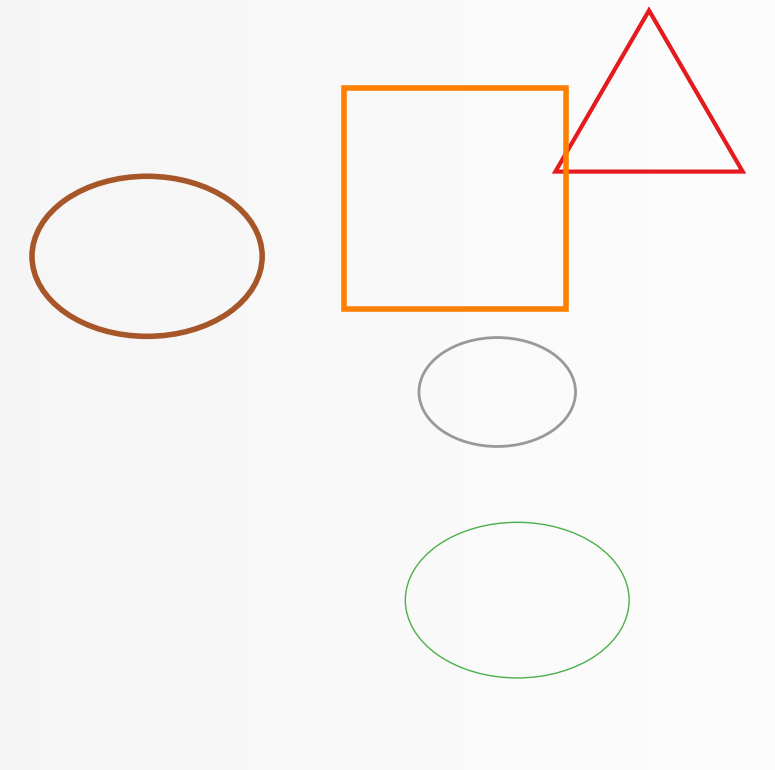[{"shape": "triangle", "thickness": 1.5, "radius": 0.7, "center": [0.837, 0.847]}, {"shape": "oval", "thickness": 0.5, "radius": 0.72, "center": [0.667, 0.221]}, {"shape": "square", "thickness": 2, "radius": 0.72, "center": [0.587, 0.742]}, {"shape": "oval", "thickness": 2, "radius": 0.74, "center": [0.19, 0.667]}, {"shape": "oval", "thickness": 1, "radius": 0.51, "center": [0.642, 0.491]}]